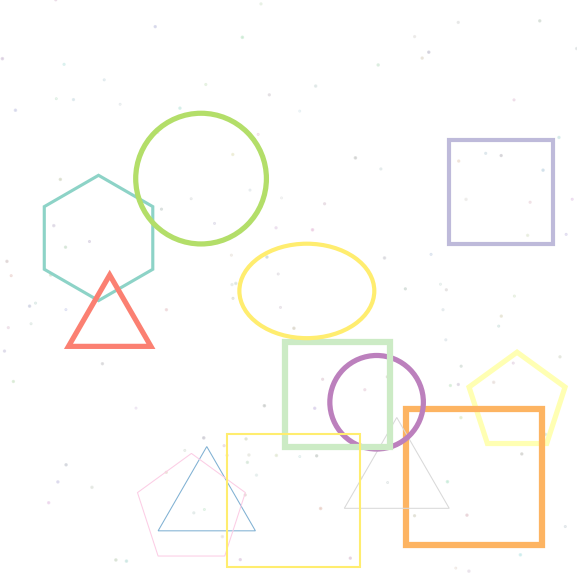[{"shape": "hexagon", "thickness": 1.5, "radius": 0.54, "center": [0.171, 0.587]}, {"shape": "pentagon", "thickness": 2.5, "radius": 0.44, "center": [0.895, 0.302]}, {"shape": "square", "thickness": 2, "radius": 0.45, "center": [0.868, 0.667]}, {"shape": "triangle", "thickness": 2.5, "radius": 0.41, "center": [0.19, 0.441]}, {"shape": "triangle", "thickness": 0.5, "radius": 0.49, "center": [0.358, 0.129]}, {"shape": "square", "thickness": 3, "radius": 0.59, "center": [0.821, 0.173]}, {"shape": "circle", "thickness": 2.5, "radius": 0.57, "center": [0.348, 0.69]}, {"shape": "pentagon", "thickness": 0.5, "radius": 0.49, "center": [0.331, 0.116]}, {"shape": "triangle", "thickness": 0.5, "radius": 0.52, "center": [0.687, 0.171]}, {"shape": "circle", "thickness": 2.5, "radius": 0.4, "center": [0.652, 0.303]}, {"shape": "square", "thickness": 3, "radius": 0.45, "center": [0.585, 0.316]}, {"shape": "oval", "thickness": 2, "radius": 0.58, "center": [0.531, 0.495]}, {"shape": "square", "thickness": 1, "radius": 0.58, "center": [0.508, 0.133]}]